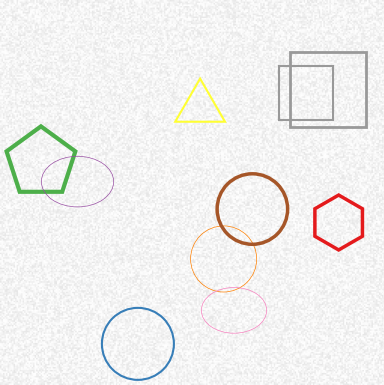[{"shape": "hexagon", "thickness": 2.5, "radius": 0.36, "center": [0.88, 0.422]}, {"shape": "circle", "thickness": 1.5, "radius": 0.47, "center": [0.358, 0.107]}, {"shape": "pentagon", "thickness": 3, "radius": 0.47, "center": [0.106, 0.578]}, {"shape": "oval", "thickness": 0.5, "radius": 0.47, "center": [0.201, 0.528]}, {"shape": "circle", "thickness": 0.5, "radius": 0.43, "center": [0.581, 0.327]}, {"shape": "triangle", "thickness": 1.5, "radius": 0.37, "center": [0.52, 0.721]}, {"shape": "circle", "thickness": 2.5, "radius": 0.46, "center": [0.656, 0.457]}, {"shape": "oval", "thickness": 0.5, "radius": 0.42, "center": [0.608, 0.194]}, {"shape": "square", "thickness": 1.5, "radius": 0.35, "center": [0.794, 0.759]}, {"shape": "square", "thickness": 2, "radius": 0.49, "center": [0.852, 0.767]}]